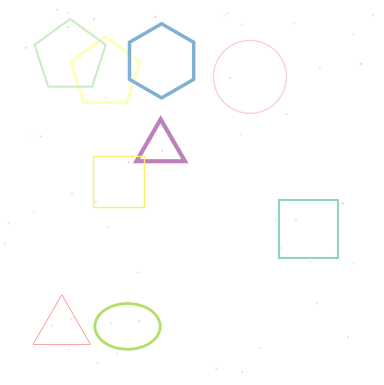[{"shape": "square", "thickness": 1.5, "radius": 0.38, "center": [0.802, 0.406]}, {"shape": "pentagon", "thickness": 2, "radius": 0.47, "center": [0.274, 0.81]}, {"shape": "triangle", "thickness": 0.5, "radius": 0.43, "center": [0.16, 0.149]}, {"shape": "hexagon", "thickness": 2.5, "radius": 0.48, "center": [0.42, 0.842]}, {"shape": "oval", "thickness": 2, "radius": 0.42, "center": [0.331, 0.152]}, {"shape": "circle", "thickness": 1, "radius": 0.47, "center": [0.649, 0.8]}, {"shape": "triangle", "thickness": 3, "radius": 0.36, "center": [0.417, 0.618]}, {"shape": "pentagon", "thickness": 1.5, "radius": 0.49, "center": [0.182, 0.854]}, {"shape": "square", "thickness": 1, "radius": 0.33, "center": [0.308, 0.529]}]